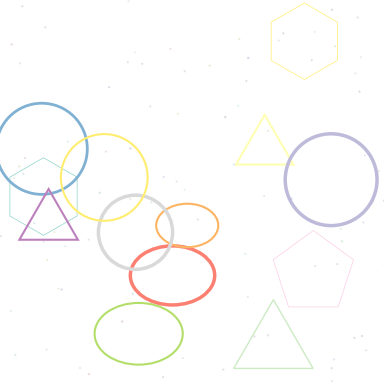[{"shape": "hexagon", "thickness": 0.5, "radius": 0.5, "center": [0.113, 0.49]}, {"shape": "triangle", "thickness": 1.5, "radius": 0.43, "center": [0.688, 0.616]}, {"shape": "circle", "thickness": 2.5, "radius": 0.6, "center": [0.86, 0.533]}, {"shape": "oval", "thickness": 2.5, "radius": 0.55, "center": [0.448, 0.285]}, {"shape": "circle", "thickness": 2, "radius": 0.59, "center": [0.108, 0.614]}, {"shape": "oval", "thickness": 1.5, "radius": 0.4, "center": [0.486, 0.414]}, {"shape": "oval", "thickness": 1.5, "radius": 0.57, "center": [0.36, 0.133]}, {"shape": "pentagon", "thickness": 0.5, "radius": 0.55, "center": [0.814, 0.291]}, {"shape": "circle", "thickness": 2.5, "radius": 0.48, "center": [0.352, 0.397]}, {"shape": "triangle", "thickness": 1.5, "radius": 0.44, "center": [0.126, 0.421]}, {"shape": "triangle", "thickness": 1, "radius": 0.6, "center": [0.71, 0.103]}, {"shape": "hexagon", "thickness": 0.5, "radius": 0.5, "center": [0.79, 0.893]}, {"shape": "circle", "thickness": 1.5, "radius": 0.56, "center": [0.271, 0.539]}]